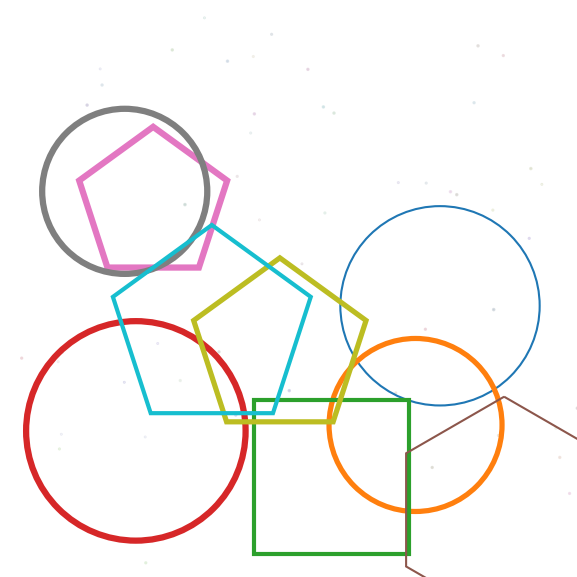[{"shape": "circle", "thickness": 1, "radius": 0.86, "center": [0.762, 0.47]}, {"shape": "circle", "thickness": 2.5, "radius": 0.75, "center": [0.72, 0.263]}, {"shape": "square", "thickness": 2, "radius": 0.67, "center": [0.574, 0.173]}, {"shape": "circle", "thickness": 3, "radius": 0.95, "center": [0.235, 0.253]}, {"shape": "hexagon", "thickness": 1, "radius": 0.98, "center": [0.873, 0.116]}, {"shape": "pentagon", "thickness": 3, "radius": 0.67, "center": [0.265, 0.645]}, {"shape": "circle", "thickness": 3, "radius": 0.71, "center": [0.216, 0.668]}, {"shape": "pentagon", "thickness": 2.5, "radius": 0.78, "center": [0.485, 0.396]}, {"shape": "pentagon", "thickness": 2, "radius": 0.9, "center": [0.367, 0.429]}]